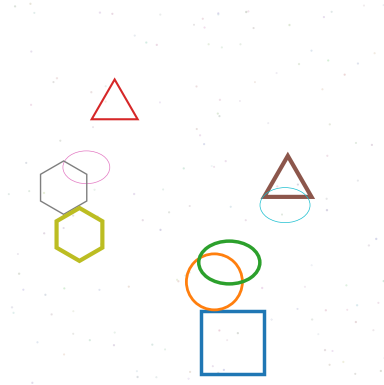[{"shape": "square", "thickness": 2.5, "radius": 0.41, "center": [0.603, 0.111]}, {"shape": "circle", "thickness": 2, "radius": 0.36, "center": [0.557, 0.268]}, {"shape": "oval", "thickness": 2.5, "radius": 0.4, "center": [0.596, 0.318]}, {"shape": "triangle", "thickness": 1.5, "radius": 0.34, "center": [0.298, 0.725]}, {"shape": "triangle", "thickness": 3, "radius": 0.36, "center": [0.748, 0.524]}, {"shape": "oval", "thickness": 0.5, "radius": 0.3, "center": [0.224, 0.565]}, {"shape": "hexagon", "thickness": 1, "radius": 0.35, "center": [0.165, 0.513]}, {"shape": "hexagon", "thickness": 3, "radius": 0.34, "center": [0.206, 0.391]}, {"shape": "oval", "thickness": 0.5, "radius": 0.33, "center": [0.74, 0.467]}]